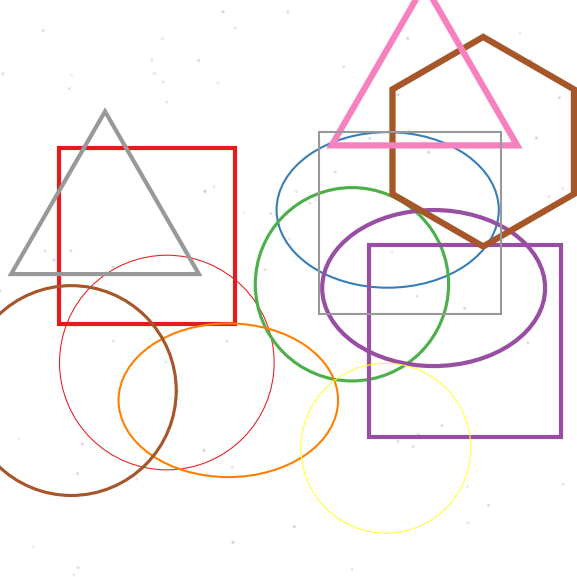[{"shape": "circle", "thickness": 0.5, "radius": 0.93, "center": [0.289, 0.371]}, {"shape": "square", "thickness": 2, "radius": 0.76, "center": [0.255, 0.591]}, {"shape": "oval", "thickness": 1, "radius": 0.96, "center": [0.671, 0.636]}, {"shape": "circle", "thickness": 1.5, "radius": 0.84, "center": [0.609, 0.507]}, {"shape": "oval", "thickness": 2, "radius": 0.96, "center": [0.751, 0.5]}, {"shape": "square", "thickness": 2, "radius": 0.83, "center": [0.805, 0.409]}, {"shape": "oval", "thickness": 1, "radius": 0.95, "center": [0.395, 0.306]}, {"shape": "circle", "thickness": 0.5, "radius": 0.74, "center": [0.668, 0.223]}, {"shape": "circle", "thickness": 1.5, "radius": 0.91, "center": [0.123, 0.323]}, {"shape": "hexagon", "thickness": 3, "radius": 0.91, "center": [0.837, 0.754]}, {"shape": "triangle", "thickness": 3, "radius": 0.93, "center": [0.735, 0.84]}, {"shape": "triangle", "thickness": 2, "radius": 0.94, "center": [0.182, 0.618]}, {"shape": "square", "thickness": 1, "radius": 0.79, "center": [0.71, 0.613]}]